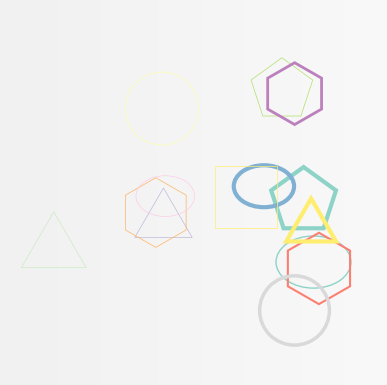[{"shape": "oval", "thickness": 1, "radius": 0.48, "center": [0.809, 0.319]}, {"shape": "pentagon", "thickness": 3, "radius": 0.44, "center": [0.783, 0.478]}, {"shape": "circle", "thickness": 0.5, "radius": 0.47, "center": [0.418, 0.718]}, {"shape": "triangle", "thickness": 0.5, "radius": 0.43, "center": [0.422, 0.426]}, {"shape": "hexagon", "thickness": 1.5, "radius": 0.46, "center": [0.823, 0.303]}, {"shape": "oval", "thickness": 3, "radius": 0.39, "center": [0.681, 0.516]}, {"shape": "hexagon", "thickness": 0.5, "radius": 0.45, "center": [0.402, 0.448]}, {"shape": "pentagon", "thickness": 0.5, "radius": 0.42, "center": [0.727, 0.766]}, {"shape": "oval", "thickness": 0.5, "radius": 0.38, "center": [0.427, 0.491]}, {"shape": "circle", "thickness": 2.5, "radius": 0.45, "center": [0.76, 0.194]}, {"shape": "hexagon", "thickness": 2, "radius": 0.4, "center": [0.76, 0.757]}, {"shape": "triangle", "thickness": 0.5, "radius": 0.48, "center": [0.139, 0.353]}, {"shape": "triangle", "thickness": 3, "radius": 0.37, "center": [0.803, 0.41]}, {"shape": "square", "thickness": 0.5, "radius": 0.41, "center": [0.635, 0.488]}]